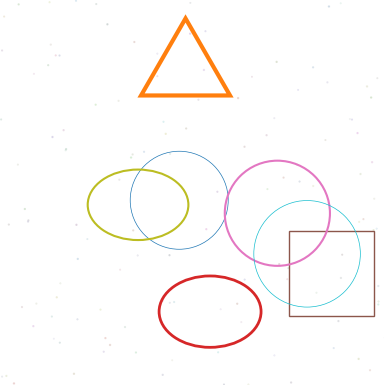[{"shape": "circle", "thickness": 0.5, "radius": 0.64, "center": [0.466, 0.48]}, {"shape": "triangle", "thickness": 3, "radius": 0.67, "center": [0.482, 0.819]}, {"shape": "oval", "thickness": 2, "radius": 0.66, "center": [0.546, 0.191]}, {"shape": "square", "thickness": 1, "radius": 0.55, "center": [0.862, 0.291]}, {"shape": "circle", "thickness": 1.5, "radius": 0.68, "center": [0.72, 0.446]}, {"shape": "oval", "thickness": 1.5, "radius": 0.65, "center": [0.359, 0.468]}, {"shape": "circle", "thickness": 0.5, "radius": 0.69, "center": [0.798, 0.341]}]